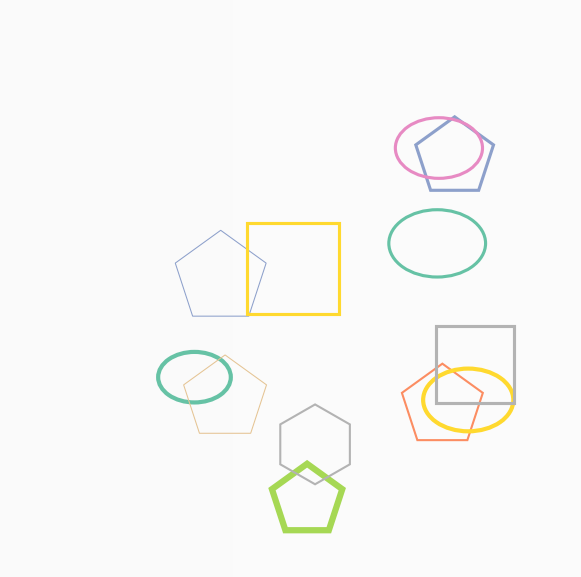[{"shape": "oval", "thickness": 2, "radius": 0.31, "center": [0.335, 0.346]}, {"shape": "oval", "thickness": 1.5, "radius": 0.42, "center": [0.752, 0.578]}, {"shape": "pentagon", "thickness": 1, "radius": 0.37, "center": [0.761, 0.296]}, {"shape": "pentagon", "thickness": 1.5, "radius": 0.35, "center": [0.782, 0.727]}, {"shape": "pentagon", "thickness": 0.5, "radius": 0.41, "center": [0.38, 0.518]}, {"shape": "oval", "thickness": 1.5, "radius": 0.37, "center": [0.755, 0.743]}, {"shape": "pentagon", "thickness": 3, "radius": 0.32, "center": [0.528, 0.132]}, {"shape": "square", "thickness": 1.5, "radius": 0.39, "center": [0.504, 0.534]}, {"shape": "oval", "thickness": 2, "radius": 0.39, "center": [0.806, 0.307]}, {"shape": "pentagon", "thickness": 0.5, "radius": 0.37, "center": [0.387, 0.31]}, {"shape": "hexagon", "thickness": 1, "radius": 0.35, "center": [0.542, 0.23]}, {"shape": "square", "thickness": 1.5, "radius": 0.34, "center": [0.818, 0.368]}]